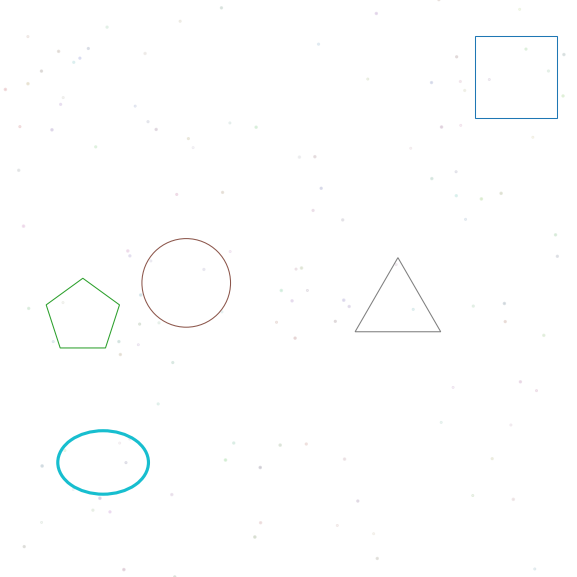[{"shape": "square", "thickness": 0.5, "radius": 0.36, "center": [0.894, 0.866]}, {"shape": "pentagon", "thickness": 0.5, "radius": 0.33, "center": [0.143, 0.451]}, {"shape": "circle", "thickness": 0.5, "radius": 0.38, "center": [0.322, 0.509]}, {"shape": "triangle", "thickness": 0.5, "radius": 0.43, "center": [0.689, 0.467]}, {"shape": "oval", "thickness": 1.5, "radius": 0.39, "center": [0.179, 0.198]}]